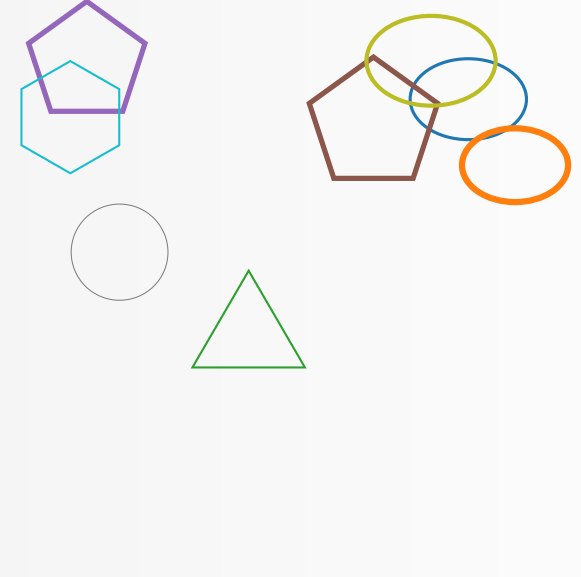[{"shape": "oval", "thickness": 1.5, "radius": 0.5, "center": [0.806, 0.827]}, {"shape": "oval", "thickness": 3, "radius": 0.46, "center": [0.886, 0.713]}, {"shape": "triangle", "thickness": 1, "radius": 0.56, "center": [0.428, 0.419]}, {"shape": "pentagon", "thickness": 2.5, "radius": 0.53, "center": [0.149, 0.892]}, {"shape": "pentagon", "thickness": 2.5, "radius": 0.58, "center": [0.643, 0.784]}, {"shape": "circle", "thickness": 0.5, "radius": 0.42, "center": [0.206, 0.562]}, {"shape": "oval", "thickness": 2, "radius": 0.56, "center": [0.742, 0.894]}, {"shape": "hexagon", "thickness": 1, "radius": 0.49, "center": [0.121, 0.796]}]